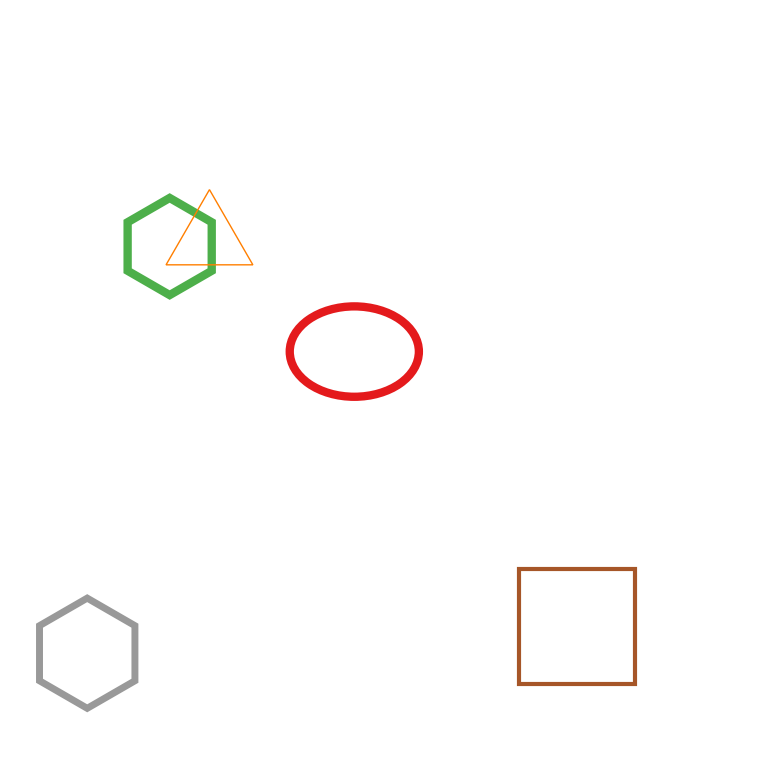[{"shape": "oval", "thickness": 3, "radius": 0.42, "center": [0.46, 0.543]}, {"shape": "hexagon", "thickness": 3, "radius": 0.32, "center": [0.22, 0.68]}, {"shape": "triangle", "thickness": 0.5, "radius": 0.33, "center": [0.272, 0.689]}, {"shape": "square", "thickness": 1.5, "radius": 0.38, "center": [0.75, 0.186]}, {"shape": "hexagon", "thickness": 2.5, "radius": 0.36, "center": [0.113, 0.152]}]